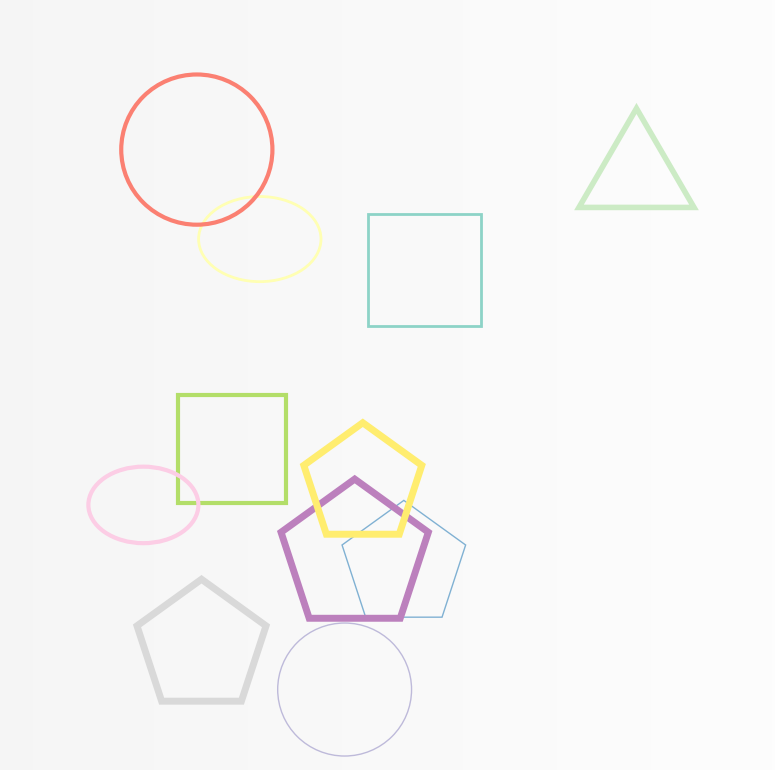[{"shape": "square", "thickness": 1, "radius": 0.36, "center": [0.548, 0.65]}, {"shape": "oval", "thickness": 1, "radius": 0.39, "center": [0.335, 0.689]}, {"shape": "circle", "thickness": 0.5, "radius": 0.43, "center": [0.445, 0.105]}, {"shape": "circle", "thickness": 1.5, "radius": 0.49, "center": [0.254, 0.806]}, {"shape": "pentagon", "thickness": 0.5, "radius": 0.42, "center": [0.521, 0.266]}, {"shape": "square", "thickness": 1.5, "radius": 0.35, "center": [0.299, 0.417]}, {"shape": "oval", "thickness": 1.5, "radius": 0.35, "center": [0.185, 0.344]}, {"shape": "pentagon", "thickness": 2.5, "radius": 0.44, "center": [0.26, 0.16]}, {"shape": "pentagon", "thickness": 2.5, "radius": 0.5, "center": [0.458, 0.278]}, {"shape": "triangle", "thickness": 2, "radius": 0.43, "center": [0.821, 0.773]}, {"shape": "pentagon", "thickness": 2.5, "radius": 0.4, "center": [0.468, 0.371]}]